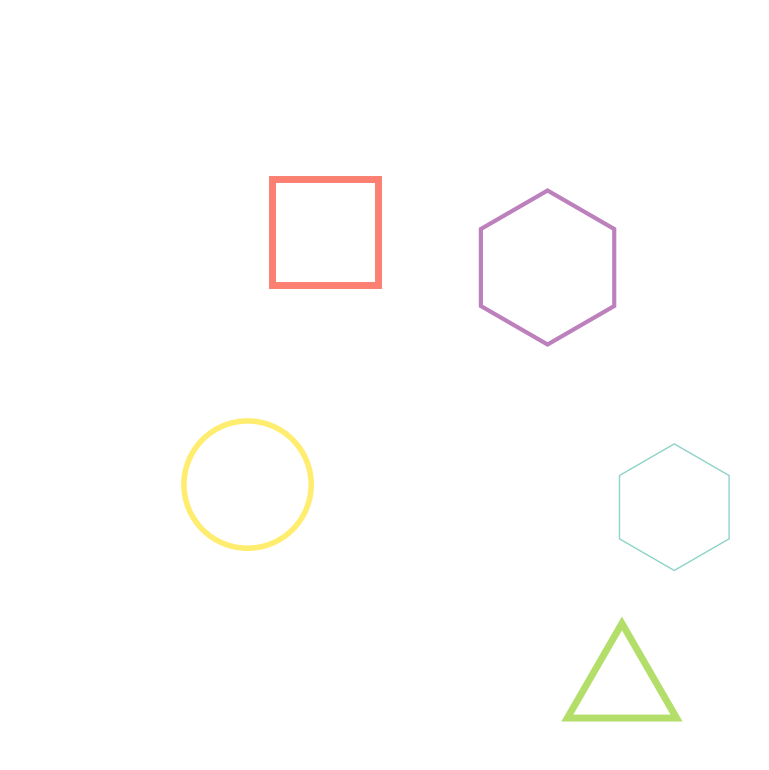[{"shape": "hexagon", "thickness": 0.5, "radius": 0.41, "center": [0.876, 0.341]}, {"shape": "square", "thickness": 2.5, "radius": 0.34, "center": [0.423, 0.699]}, {"shape": "triangle", "thickness": 2.5, "radius": 0.41, "center": [0.808, 0.108]}, {"shape": "hexagon", "thickness": 1.5, "radius": 0.5, "center": [0.711, 0.653]}, {"shape": "circle", "thickness": 2, "radius": 0.41, "center": [0.322, 0.371]}]